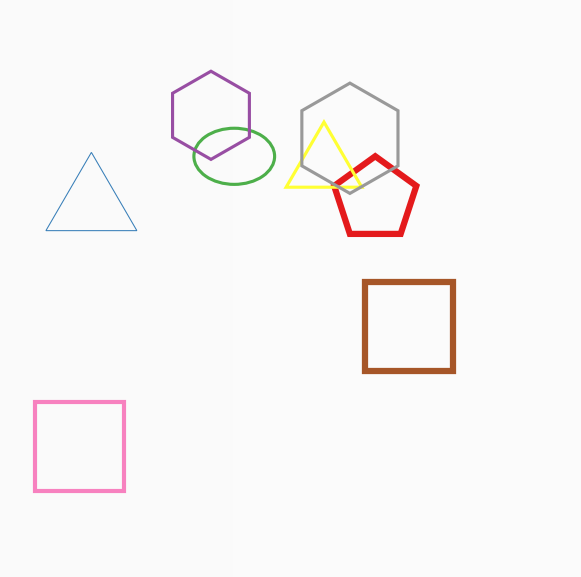[{"shape": "pentagon", "thickness": 3, "radius": 0.37, "center": [0.646, 0.654]}, {"shape": "triangle", "thickness": 0.5, "radius": 0.45, "center": [0.157, 0.645]}, {"shape": "oval", "thickness": 1.5, "radius": 0.35, "center": [0.403, 0.728]}, {"shape": "hexagon", "thickness": 1.5, "radius": 0.38, "center": [0.363, 0.799]}, {"shape": "triangle", "thickness": 1.5, "radius": 0.38, "center": [0.557, 0.713]}, {"shape": "square", "thickness": 3, "radius": 0.38, "center": [0.704, 0.434]}, {"shape": "square", "thickness": 2, "radius": 0.39, "center": [0.137, 0.225]}, {"shape": "hexagon", "thickness": 1.5, "radius": 0.48, "center": [0.602, 0.76]}]